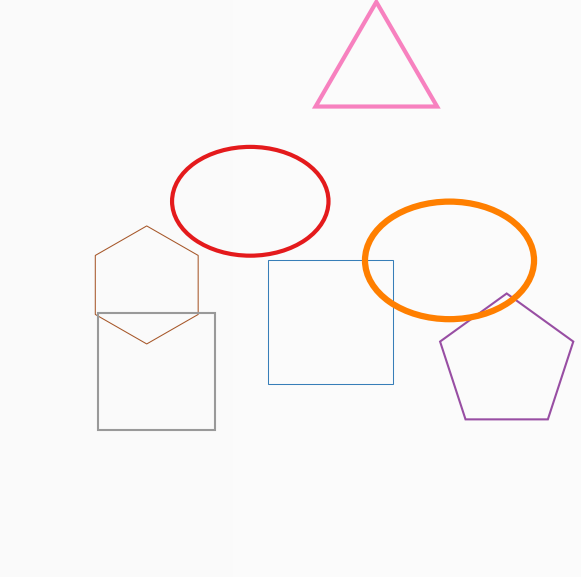[{"shape": "oval", "thickness": 2, "radius": 0.67, "center": [0.431, 0.651]}, {"shape": "square", "thickness": 0.5, "radius": 0.54, "center": [0.568, 0.442]}, {"shape": "pentagon", "thickness": 1, "radius": 0.6, "center": [0.872, 0.37]}, {"shape": "oval", "thickness": 3, "radius": 0.73, "center": [0.773, 0.548]}, {"shape": "hexagon", "thickness": 0.5, "radius": 0.51, "center": [0.252, 0.506]}, {"shape": "triangle", "thickness": 2, "radius": 0.6, "center": [0.647, 0.875]}, {"shape": "square", "thickness": 1, "radius": 0.51, "center": [0.269, 0.356]}]